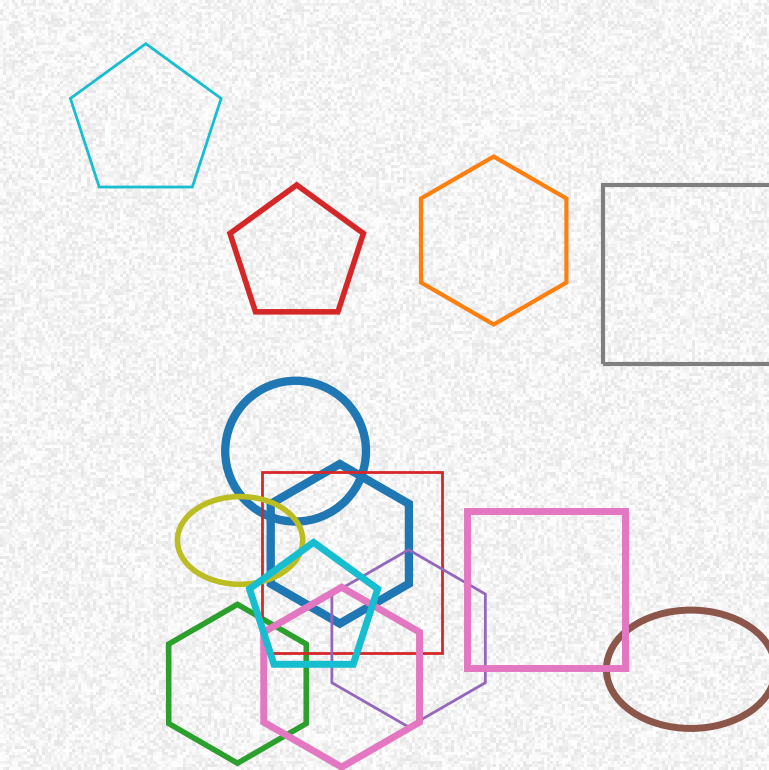[{"shape": "hexagon", "thickness": 3, "radius": 0.52, "center": [0.441, 0.294]}, {"shape": "circle", "thickness": 3, "radius": 0.46, "center": [0.384, 0.414]}, {"shape": "hexagon", "thickness": 1.5, "radius": 0.55, "center": [0.641, 0.688]}, {"shape": "hexagon", "thickness": 2, "radius": 0.52, "center": [0.308, 0.112]}, {"shape": "square", "thickness": 1, "radius": 0.59, "center": [0.457, 0.269]}, {"shape": "pentagon", "thickness": 2, "radius": 0.46, "center": [0.385, 0.669]}, {"shape": "hexagon", "thickness": 1, "radius": 0.58, "center": [0.531, 0.171]}, {"shape": "oval", "thickness": 2.5, "radius": 0.55, "center": [0.897, 0.131]}, {"shape": "hexagon", "thickness": 2.5, "radius": 0.58, "center": [0.444, 0.121]}, {"shape": "square", "thickness": 2.5, "radius": 0.51, "center": [0.709, 0.234]}, {"shape": "square", "thickness": 1.5, "radius": 0.58, "center": [0.899, 0.644]}, {"shape": "oval", "thickness": 2, "radius": 0.41, "center": [0.312, 0.298]}, {"shape": "pentagon", "thickness": 2.5, "radius": 0.44, "center": [0.407, 0.208]}, {"shape": "pentagon", "thickness": 1, "radius": 0.51, "center": [0.189, 0.84]}]